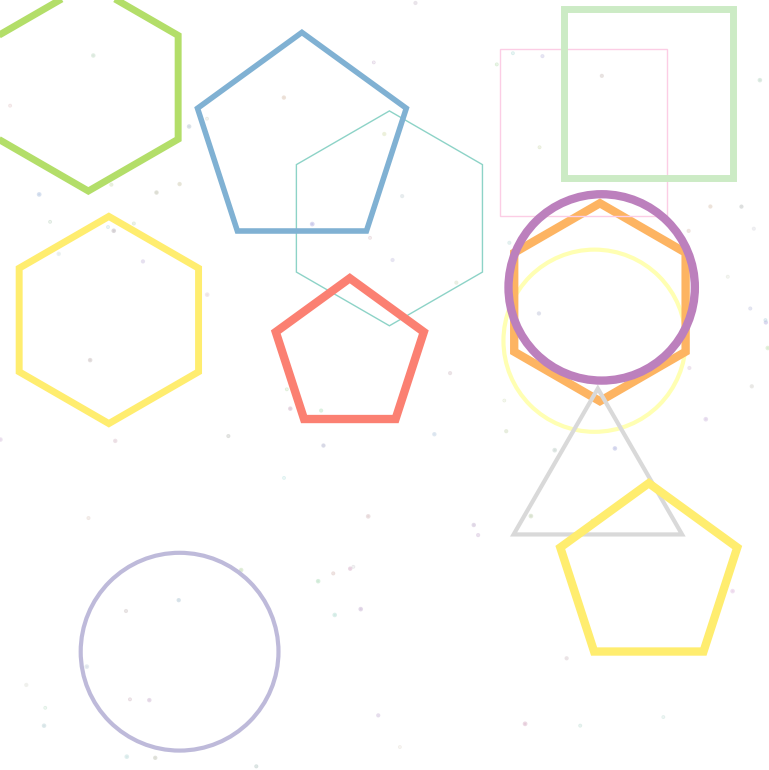[{"shape": "hexagon", "thickness": 0.5, "radius": 0.7, "center": [0.506, 0.716]}, {"shape": "circle", "thickness": 1.5, "radius": 0.59, "center": [0.772, 0.558]}, {"shape": "circle", "thickness": 1.5, "radius": 0.64, "center": [0.233, 0.154]}, {"shape": "pentagon", "thickness": 3, "radius": 0.51, "center": [0.454, 0.538]}, {"shape": "pentagon", "thickness": 2, "radius": 0.71, "center": [0.392, 0.815]}, {"shape": "hexagon", "thickness": 3, "radius": 0.64, "center": [0.779, 0.608]}, {"shape": "hexagon", "thickness": 2.5, "radius": 0.67, "center": [0.115, 0.887]}, {"shape": "square", "thickness": 0.5, "radius": 0.54, "center": [0.758, 0.828]}, {"shape": "triangle", "thickness": 1.5, "radius": 0.63, "center": [0.776, 0.369]}, {"shape": "circle", "thickness": 3, "radius": 0.61, "center": [0.781, 0.627]}, {"shape": "square", "thickness": 2.5, "radius": 0.55, "center": [0.843, 0.878]}, {"shape": "pentagon", "thickness": 3, "radius": 0.6, "center": [0.843, 0.252]}, {"shape": "hexagon", "thickness": 2.5, "radius": 0.67, "center": [0.141, 0.584]}]